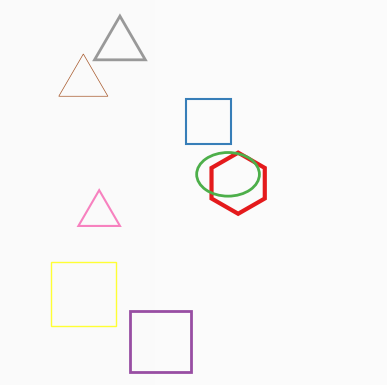[{"shape": "hexagon", "thickness": 3, "radius": 0.4, "center": [0.615, 0.524]}, {"shape": "square", "thickness": 1.5, "radius": 0.3, "center": [0.538, 0.685]}, {"shape": "oval", "thickness": 2, "radius": 0.4, "center": [0.588, 0.547]}, {"shape": "square", "thickness": 2, "radius": 0.39, "center": [0.414, 0.113]}, {"shape": "square", "thickness": 1, "radius": 0.42, "center": [0.215, 0.237]}, {"shape": "triangle", "thickness": 0.5, "radius": 0.37, "center": [0.215, 0.787]}, {"shape": "triangle", "thickness": 1.5, "radius": 0.31, "center": [0.256, 0.444]}, {"shape": "triangle", "thickness": 2, "radius": 0.38, "center": [0.31, 0.882]}]